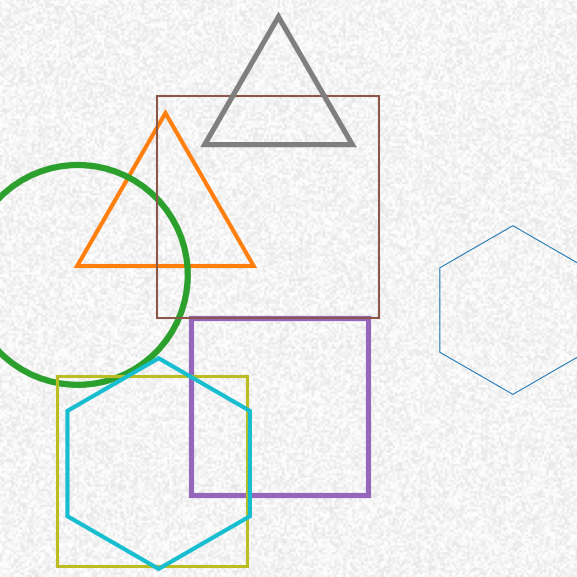[{"shape": "hexagon", "thickness": 0.5, "radius": 0.73, "center": [0.888, 0.462]}, {"shape": "triangle", "thickness": 2, "radius": 0.88, "center": [0.286, 0.627]}, {"shape": "circle", "thickness": 3, "radius": 0.95, "center": [0.135, 0.523]}, {"shape": "square", "thickness": 2.5, "radius": 0.77, "center": [0.484, 0.295]}, {"shape": "square", "thickness": 1, "radius": 0.96, "center": [0.464, 0.64]}, {"shape": "triangle", "thickness": 2.5, "radius": 0.74, "center": [0.482, 0.823]}, {"shape": "square", "thickness": 1.5, "radius": 0.82, "center": [0.264, 0.183]}, {"shape": "hexagon", "thickness": 2, "radius": 0.91, "center": [0.275, 0.196]}]